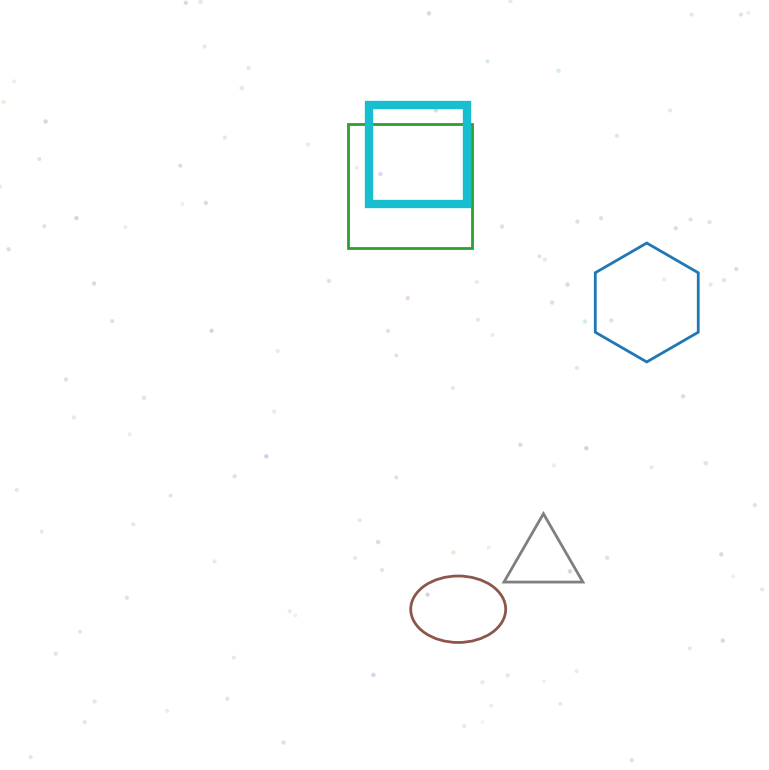[{"shape": "hexagon", "thickness": 1, "radius": 0.39, "center": [0.84, 0.607]}, {"shape": "square", "thickness": 1, "radius": 0.4, "center": [0.533, 0.758]}, {"shape": "oval", "thickness": 1, "radius": 0.31, "center": [0.595, 0.209]}, {"shape": "triangle", "thickness": 1, "radius": 0.3, "center": [0.706, 0.274]}, {"shape": "square", "thickness": 3, "radius": 0.32, "center": [0.543, 0.799]}]